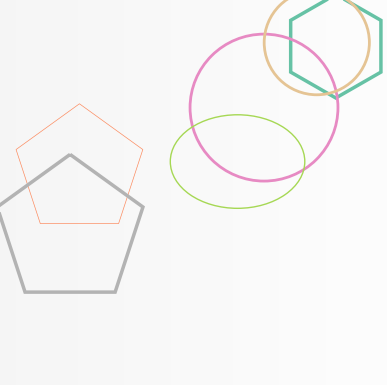[{"shape": "hexagon", "thickness": 2.5, "radius": 0.67, "center": [0.867, 0.88]}, {"shape": "pentagon", "thickness": 0.5, "radius": 0.86, "center": [0.205, 0.558]}, {"shape": "circle", "thickness": 2, "radius": 0.95, "center": [0.681, 0.721]}, {"shape": "oval", "thickness": 1, "radius": 0.87, "center": [0.613, 0.58]}, {"shape": "circle", "thickness": 2, "radius": 0.68, "center": [0.818, 0.89]}, {"shape": "pentagon", "thickness": 2.5, "radius": 0.99, "center": [0.181, 0.401]}]